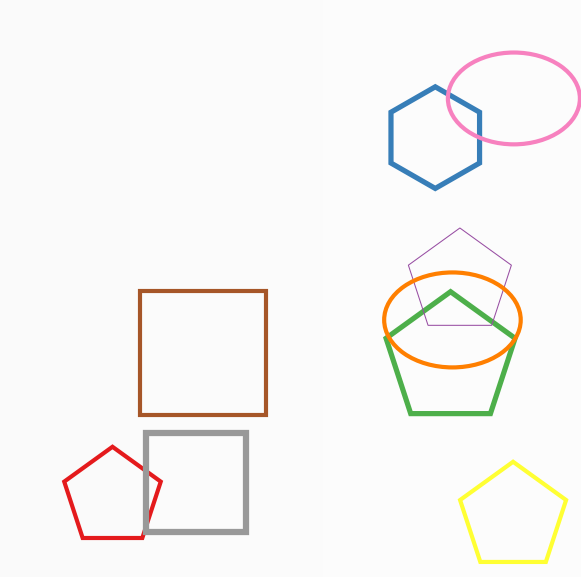[{"shape": "pentagon", "thickness": 2, "radius": 0.44, "center": [0.194, 0.138]}, {"shape": "hexagon", "thickness": 2.5, "radius": 0.44, "center": [0.749, 0.761]}, {"shape": "pentagon", "thickness": 2.5, "radius": 0.58, "center": [0.775, 0.377]}, {"shape": "pentagon", "thickness": 0.5, "radius": 0.47, "center": [0.791, 0.511]}, {"shape": "oval", "thickness": 2, "radius": 0.59, "center": [0.778, 0.445]}, {"shape": "pentagon", "thickness": 2, "radius": 0.48, "center": [0.883, 0.104]}, {"shape": "square", "thickness": 2, "radius": 0.54, "center": [0.349, 0.388]}, {"shape": "oval", "thickness": 2, "radius": 0.57, "center": [0.884, 0.829]}, {"shape": "square", "thickness": 3, "radius": 0.43, "center": [0.338, 0.163]}]